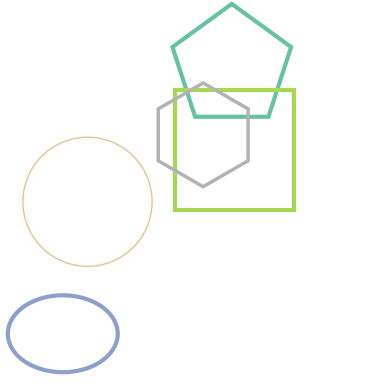[{"shape": "pentagon", "thickness": 3, "radius": 0.81, "center": [0.602, 0.828]}, {"shape": "oval", "thickness": 3, "radius": 0.71, "center": [0.163, 0.133]}, {"shape": "square", "thickness": 3, "radius": 0.78, "center": [0.609, 0.61]}, {"shape": "circle", "thickness": 1, "radius": 0.84, "center": [0.227, 0.476]}, {"shape": "hexagon", "thickness": 2.5, "radius": 0.67, "center": [0.528, 0.65]}]